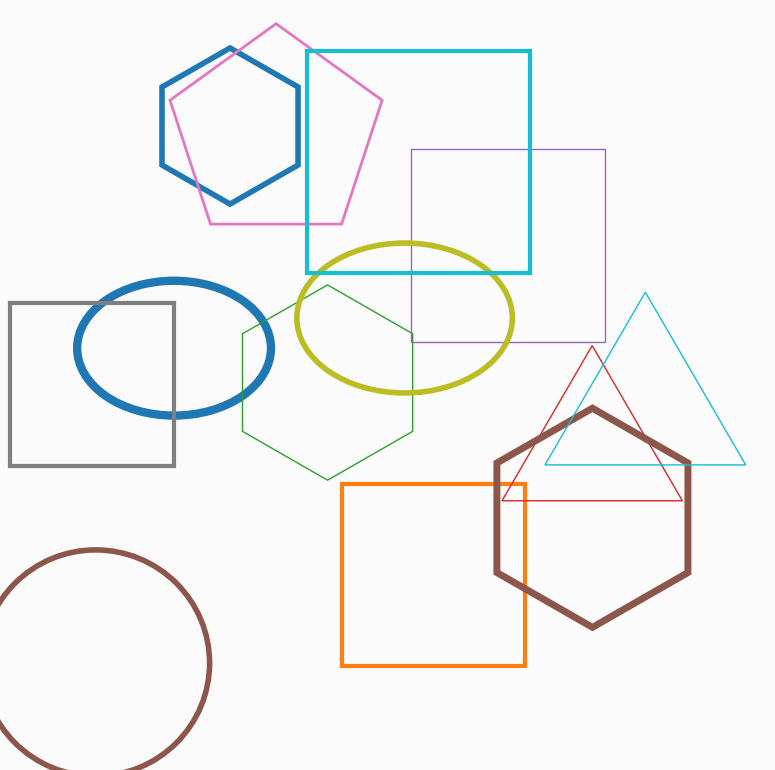[{"shape": "hexagon", "thickness": 2, "radius": 0.51, "center": [0.297, 0.836]}, {"shape": "oval", "thickness": 3, "radius": 0.63, "center": [0.225, 0.548]}, {"shape": "square", "thickness": 1.5, "radius": 0.59, "center": [0.559, 0.253]}, {"shape": "hexagon", "thickness": 0.5, "radius": 0.63, "center": [0.423, 0.503]}, {"shape": "triangle", "thickness": 0.5, "radius": 0.67, "center": [0.764, 0.417]}, {"shape": "square", "thickness": 0.5, "radius": 0.63, "center": [0.656, 0.681]}, {"shape": "circle", "thickness": 2, "radius": 0.73, "center": [0.123, 0.139]}, {"shape": "hexagon", "thickness": 2.5, "radius": 0.71, "center": [0.764, 0.328]}, {"shape": "pentagon", "thickness": 1, "radius": 0.72, "center": [0.356, 0.825]}, {"shape": "square", "thickness": 1.5, "radius": 0.53, "center": [0.119, 0.501]}, {"shape": "oval", "thickness": 2, "radius": 0.7, "center": [0.522, 0.587]}, {"shape": "triangle", "thickness": 0.5, "radius": 0.75, "center": [0.833, 0.471]}, {"shape": "square", "thickness": 1.5, "radius": 0.72, "center": [0.54, 0.79]}]